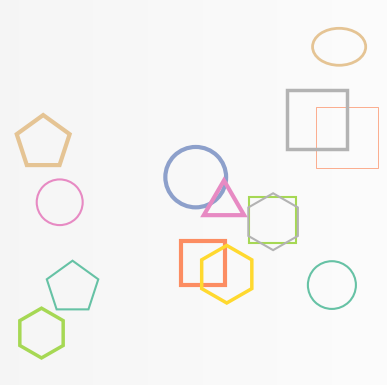[{"shape": "pentagon", "thickness": 1.5, "radius": 0.35, "center": [0.187, 0.253]}, {"shape": "circle", "thickness": 1.5, "radius": 0.31, "center": [0.857, 0.26]}, {"shape": "square", "thickness": 0.5, "radius": 0.4, "center": [0.895, 0.643]}, {"shape": "square", "thickness": 3, "radius": 0.29, "center": [0.524, 0.316]}, {"shape": "circle", "thickness": 3, "radius": 0.39, "center": [0.505, 0.54]}, {"shape": "triangle", "thickness": 3, "radius": 0.3, "center": [0.578, 0.471]}, {"shape": "circle", "thickness": 1.5, "radius": 0.3, "center": [0.154, 0.475]}, {"shape": "square", "thickness": 1.5, "radius": 0.3, "center": [0.704, 0.429]}, {"shape": "hexagon", "thickness": 2.5, "radius": 0.32, "center": [0.107, 0.135]}, {"shape": "hexagon", "thickness": 2.5, "radius": 0.37, "center": [0.585, 0.288]}, {"shape": "pentagon", "thickness": 3, "radius": 0.36, "center": [0.111, 0.629]}, {"shape": "oval", "thickness": 2, "radius": 0.34, "center": [0.875, 0.878]}, {"shape": "hexagon", "thickness": 1.5, "radius": 0.37, "center": [0.705, 0.424]}, {"shape": "square", "thickness": 2.5, "radius": 0.38, "center": [0.818, 0.691]}]